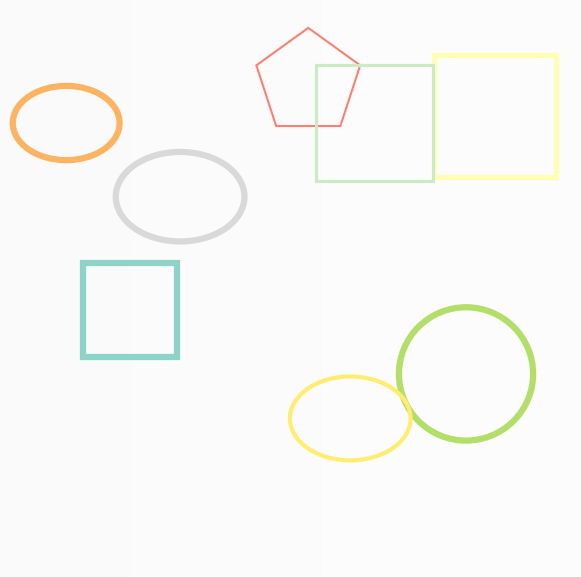[{"shape": "square", "thickness": 3, "radius": 0.41, "center": [0.223, 0.463]}, {"shape": "square", "thickness": 2.5, "radius": 0.52, "center": [0.852, 0.798]}, {"shape": "pentagon", "thickness": 1, "radius": 0.47, "center": [0.53, 0.857]}, {"shape": "oval", "thickness": 3, "radius": 0.46, "center": [0.114, 0.786]}, {"shape": "circle", "thickness": 3, "radius": 0.58, "center": [0.802, 0.352]}, {"shape": "oval", "thickness": 3, "radius": 0.55, "center": [0.31, 0.659]}, {"shape": "square", "thickness": 1.5, "radius": 0.5, "center": [0.645, 0.787]}, {"shape": "oval", "thickness": 2, "radius": 0.52, "center": [0.603, 0.275]}]